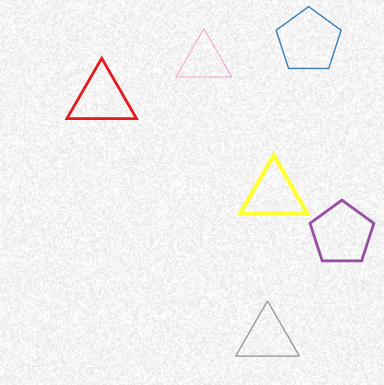[{"shape": "triangle", "thickness": 2, "radius": 0.52, "center": [0.264, 0.744]}, {"shape": "pentagon", "thickness": 1, "radius": 0.44, "center": [0.802, 0.894]}, {"shape": "pentagon", "thickness": 2, "radius": 0.44, "center": [0.888, 0.393]}, {"shape": "triangle", "thickness": 3, "radius": 0.51, "center": [0.711, 0.496]}, {"shape": "triangle", "thickness": 0.5, "radius": 0.42, "center": [0.53, 0.842]}, {"shape": "triangle", "thickness": 1, "radius": 0.48, "center": [0.695, 0.123]}]